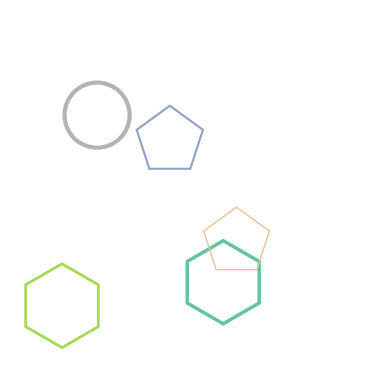[{"shape": "hexagon", "thickness": 2.5, "radius": 0.54, "center": [0.58, 0.267]}, {"shape": "pentagon", "thickness": 1.5, "radius": 0.45, "center": [0.441, 0.635]}, {"shape": "hexagon", "thickness": 2, "radius": 0.54, "center": [0.161, 0.206]}, {"shape": "pentagon", "thickness": 1, "radius": 0.45, "center": [0.614, 0.372]}, {"shape": "circle", "thickness": 3, "radius": 0.42, "center": [0.252, 0.701]}]